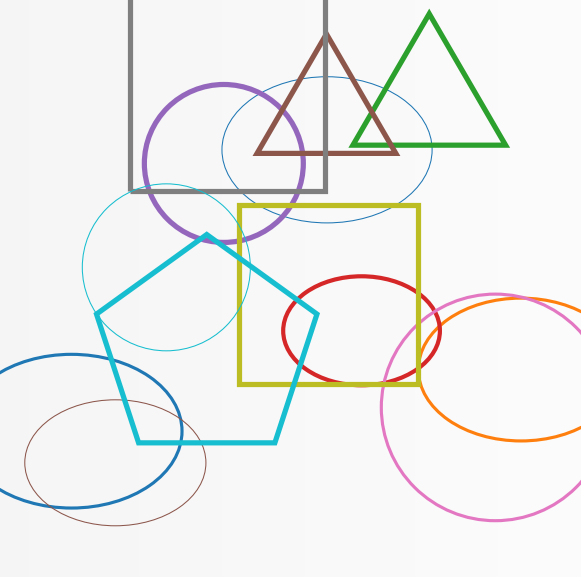[{"shape": "oval", "thickness": 1.5, "radius": 0.95, "center": [0.123, 0.252]}, {"shape": "oval", "thickness": 0.5, "radius": 0.9, "center": [0.563, 0.74]}, {"shape": "oval", "thickness": 1.5, "radius": 0.88, "center": [0.896, 0.359]}, {"shape": "triangle", "thickness": 2.5, "radius": 0.76, "center": [0.738, 0.824]}, {"shape": "oval", "thickness": 2, "radius": 0.67, "center": [0.622, 0.426]}, {"shape": "circle", "thickness": 2.5, "radius": 0.68, "center": [0.385, 0.716]}, {"shape": "triangle", "thickness": 2.5, "radius": 0.69, "center": [0.562, 0.802]}, {"shape": "oval", "thickness": 0.5, "radius": 0.78, "center": [0.198, 0.198]}, {"shape": "circle", "thickness": 1.5, "radius": 0.98, "center": [0.852, 0.294]}, {"shape": "square", "thickness": 2.5, "radius": 0.84, "center": [0.391, 0.836]}, {"shape": "square", "thickness": 2.5, "radius": 0.77, "center": [0.565, 0.489]}, {"shape": "circle", "thickness": 0.5, "radius": 0.72, "center": [0.286, 0.536]}, {"shape": "pentagon", "thickness": 2.5, "radius": 1.0, "center": [0.356, 0.394]}]